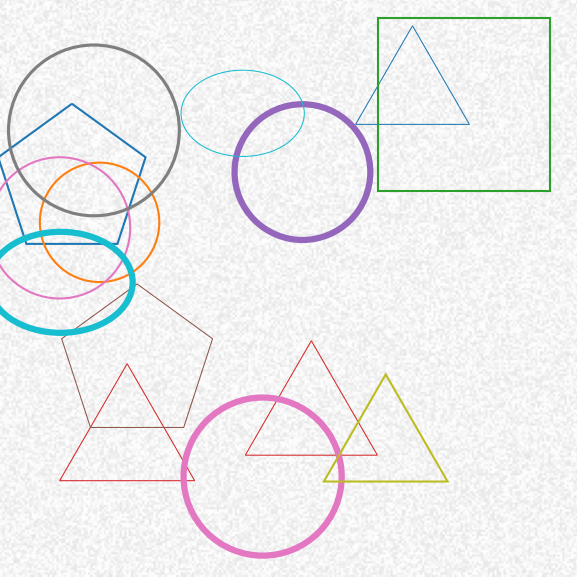[{"shape": "triangle", "thickness": 0.5, "radius": 0.57, "center": [0.714, 0.841]}, {"shape": "pentagon", "thickness": 1, "radius": 0.67, "center": [0.125, 0.685]}, {"shape": "circle", "thickness": 1, "radius": 0.52, "center": [0.172, 0.614]}, {"shape": "square", "thickness": 1, "radius": 0.75, "center": [0.804, 0.818]}, {"shape": "triangle", "thickness": 0.5, "radius": 0.68, "center": [0.22, 0.234]}, {"shape": "triangle", "thickness": 0.5, "radius": 0.66, "center": [0.539, 0.277]}, {"shape": "circle", "thickness": 3, "radius": 0.59, "center": [0.524, 0.701]}, {"shape": "pentagon", "thickness": 0.5, "radius": 0.69, "center": [0.237, 0.37]}, {"shape": "circle", "thickness": 1, "radius": 0.61, "center": [0.103, 0.605]}, {"shape": "circle", "thickness": 3, "radius": 0.68, "center": [0.455, 0.174]}, {"shape": "circle", "thickness": 1.5, "radius": 0.74, "center": [0.163, 0.773]}, {"shape": "triangle", "thickness": 1, "radius": 0.62, "center": [0.668, 0.227]}, {"shape": "oval", "thickness": 3, "radius": 0.62, "center": [0.105, 0.51]}, {"shape": "oval", "thickness": 0.5, "radius": 0.53, "center": [0.42, 0.803]}]